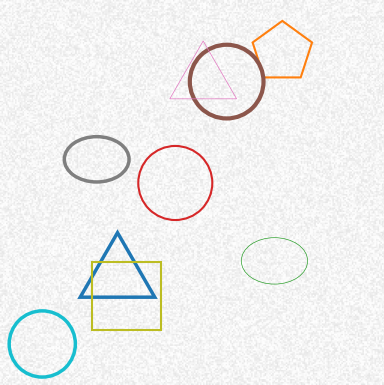[{"shape": "triangle", "thickness": 2.5, "radius": 0.56, "center": [0.305, 0.284]}, {"shape": "pentagon", "thickness": 1.5, "radius": 0.41, "center": [0.733, 0.865]}, {"shape": "oval", "thickness": 0.5, "radius": 0.43, "center": [0.713, 0.322]}, {"shape": "circle", "thickness": 1.5, "radius": 0.48, "center": [0.455, 0.525]}, {"shape": "circle", "thickness": 3, "radius": 0.48, "center": [0.589, 0.788]}, {"shape": "triangle", "thickness": 0.5, "radius": 0.5, "center": [0.528, 0.793]}, {"shape": "oval", "thickness": 2.5, "radius": 0.42, "center": [0.251, 0.586]}, {"shape": "square", "thickness": 1.5, "radius": 0.45, "center": [0.329, 0.231]}, {"shape": "circle", "thickness": 2.5, "radius": 0.43, "center": [0.11, 0.107]}]